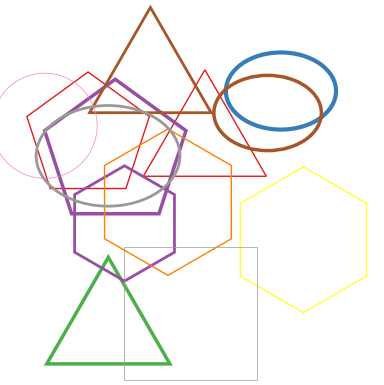[{"shape": "triangle", "thickness": 1, "radius": 0.92, "center": [0.532, 0.634]}, {"shape": "pentagon", "thickness": 1, "radius": 0.84, "center": [0.229, 0.646]}, {"shape": "oval", "thickness": 3, "radius": 0.72, "center": [0.73, 0.764]}, {"shape": "triangle", "thickness": 2.5, "radius": 0.92, "center": [0.281, 0.147]}, {"shape": "hexagon", "thickness": 2, "radius": 0.75, "center": [0.323, 0.42]}, {"shape": "pentagon", "thickness": 2.5, "radius": 0.97, "center": [0.299, 0.601]}, {"shape": "hexagon", "thickness": 1, "radius": 0.95, "center": [0.436, 0.475]}, {"shape": "hexagon", "thickness": 1, "radius": 0.95, "center": [0.788, 0.377]}, {"shape": "triangle", "thickness": 2, "radius": 0.91, "center": [0.391, 0.798]}, {"shape": "oval", "thickness": 2.5, "radius": 0.7, "center": [0.695, 0.707]}, {"shape": "circle", "thickness": 0.5, "radius": 0.68, "center": [0.116, 0.673]}, {"shape": "oval", "thickness": 2, "radius": 0.93, "center": [0.281, 0.595]}, {"shape": "square", "thickness": 0.5, "radius": 0.86, "center": [0.495, 0.186]}]